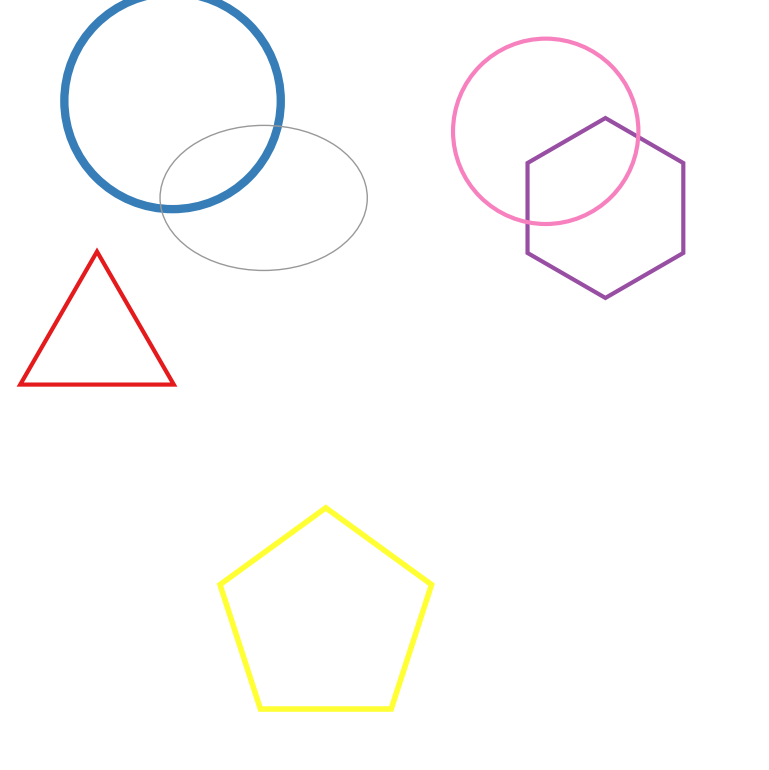[{"shape": "triangle", "thickness": 1.5, "radius": 0.58, "center": [0.126, 0.558]}, {"shape": "circle", "thickness": 3, "radius": 0.7, "center": [0.224, 0.869]}, {"shape": "hexagon", "thickness": 1.5, "radius": 0.58, "center": [0.786, 0.73]}, {"shape": "pentagon", "thickness": 2, "radius": 0.72, "center": [0.423, 0.196]}, {"shape": "circle", "thickness": 1.5, "radius": 0.6, "center": [0.709, 0.829]}, {"shape": "oval", "thickness": 0.5, "radius": 0.67, "center": [0.342, 0.743]}]